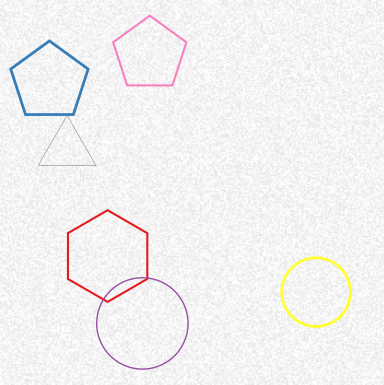[{"shape": "hexagon", "thickness": 1.5, "radius": 0.59, "center": [0.28, 0.335]}, {"shape": "pentagon", "thickness": 2, "radius": 0.53, "center": [0.128, 0.788]}, {"shape": "circle", "thickness": 1, "radius": 0.59, "center": [0.37, 0.16]}, {"shape": "circle", "thickness": 2, "radius": 0.45, "center": [0.821, 0.241]}, {"shape": "pentagon", "thickness": 1.5, "radius": 0.5, "center": [0.389, 0.859]}, {"shape": "triangle", "thickness": 0.5, "radius": 0.43, "center": [0.174, 0.614]}]